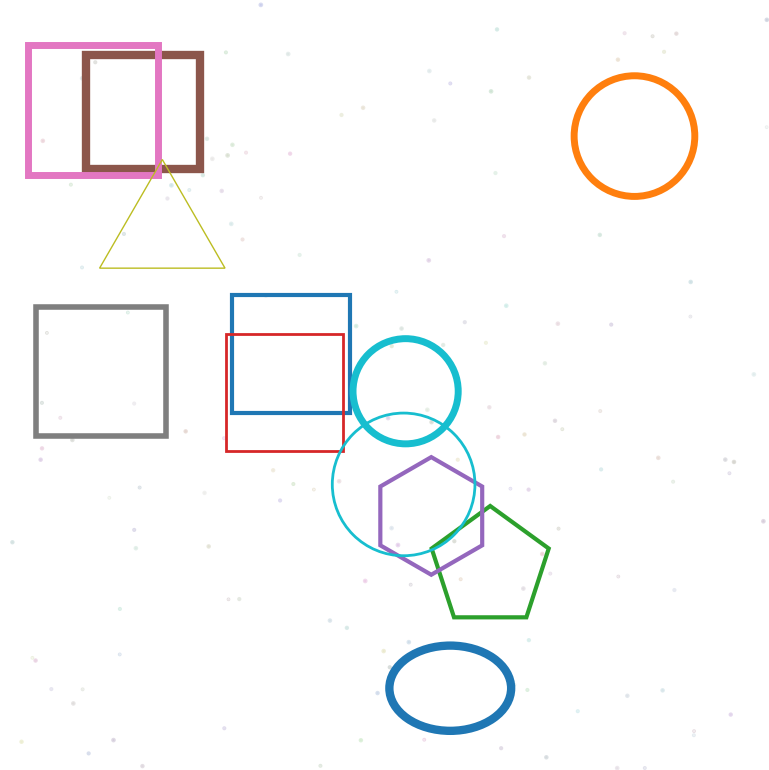[{"shape": "square", "thickness": 1.5, "radius": 0.38, "center": [0.378, 0.54]}, {"shape": "oval", "thickness": 3, "radius": 0.4, "center": [0.585, 0.106]}, {"shape": "circle", "thickness": 2.5, "radius": 0.39, "center": [0.824, 0.823]}, {"shape": "pentagon", "thickness": 1.5, "radius": 0.4, "center": [0.637, 0.263]}, {"shape": "square", "thickness": 1, "radius": 0.38, "center": [0.37, 0.49]}, {"shape": "hexagon", "thickness": 1.5, "radius": 0.38, "center": [0.56, 0.33]}, {"shape": "square", "thickness": 3, "radius": 0.37, "center": [0.185, 0.855]}, {"shape": "square", "thickness": 2.5, "radius": 0.42, "center": [0.121, 0.857]}, {"shape": "square", "thickness": 2, "radius": 0.42, "center": [0.131, 0.518]}, {"shape": "triangle", "thickness": 0.5, "radius": 0.47, "center": [0.211, 0.699]}, {"shape": "circle", "thickness": 1, "radius": 0.46, "center": [0.524, 0.371]}, {"shape": "circle", "thickness": 2.5, "radius": 0.34, "center": [0.527, 0.492]}]